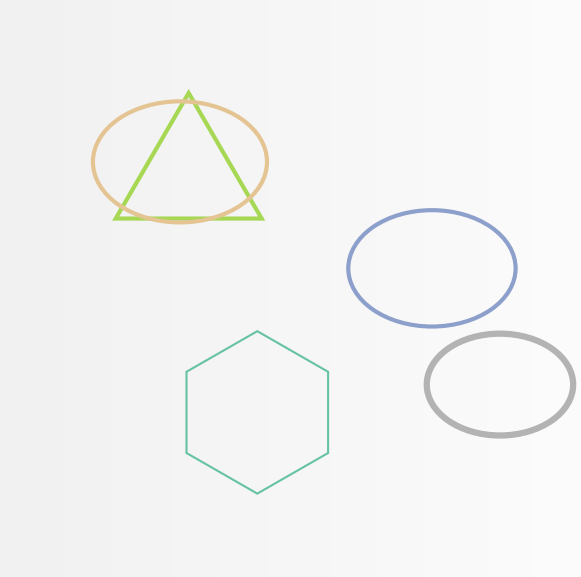[{"shape": "hexagon", "thickness": 1, "radius": 0.7, "center": [0.443, 0.285]}, {"shape": "oval", "thickness": 2, "radius": 0.72, "center": [0.743, 0.534]}, {"shape": "triangle", "thickness": 2, "radius": 0.72, "center": [0.325, 0.693]}, {"shape": "oval", "thickness": 2, "radius": 0.75, "center": [0.31, 0.719]}, {"shape": "oval", "thickness": 3, "radius": 0.63, "center": [0.86, 0.333]}]